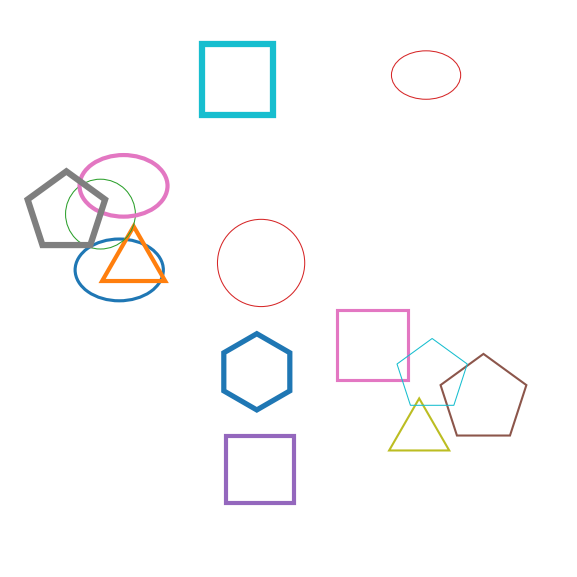[{"shape": "oval", "thickness": 1.5, "radius": 0.38, "center": [0.206, 0.532]}, {"shape": "hexagon", "thickness": 2.5, "radius": 0.33, "center": [0.445, 0.355]}, {"shape": "triangle", "thickness": 2, "radius": 0.32, "center": [0.231, 0.544]}, {"shape": "circle", "thickness": 0.5, "radius": 0.3, "center": [0.174, 0.628]}, {"shape": "oval", "thickness": 0.5, "radius": 0.3, "center": [0.738, 0.869]}, {"shape": "circle", "thickness": 0.5, "radius": 0.38, "center": [0.452, 0.544]}, {"shape": "square", "thickness": 2, "radius": 0.29, "center": [0.45, 0.186]}, {"shape": "pentagon", "thickness": 1, "radius": 0.39, "center": [0.837, 0.308]}, {"shape": "oval", "thickness": 2, "radius": 0.38, "center": [0.214, 0.677]}, {"shape": "square", "thickness": 1.5, "radius": 0.3, "center": [0.645, 0.402]}, {"shape": "pentagon", "thickness": 3, "radius": 0.35, "center": [0.115, 0.632]}, {"shape": "triangle", "thickness": 1, "radius": 0.3, "center": [0.726, 0.249]}, {"shape": "pentagon", "thickness": 0.5, "radius": 0.32, "center": [0.748, 0.349]}, {"shape": "square", "thickness": 3, "radius": 0.3, "center": [0.412, 0.862]}]